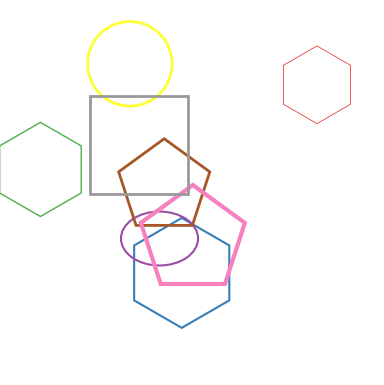[{"shape": "hexagon", "thickness": 0.5, "radius": 0.5, "center": [0.823, 0.78]}, {"shape": "hexagon", "thickness": 1.5, "radius": 0.71, "center": [0.472, 0.291]}, {"shape": "hexagon", "thickness": 1, "radius": 0.61, "center": [0.105, 0.56]}, {"shape": "oval", "thickness": 1.5, "radius": 0.5, "center": [0.414, 0.38]}, {"shape": "circle", "thickness": 2, "radius": 0.55, "center": [0.337, 0.834]}, {"shape": "pentagon", "thickness": 2, "radius": 0.62, "center": [0.427, 0.515]}, {"shape": "pentagon", "thickness": 3, "radius": 0.71, "center": [0.501, 0.377]}, {"shape": "square", "thickness": 2, "radius": 0.64, "center": [0.36, 0.624]}]